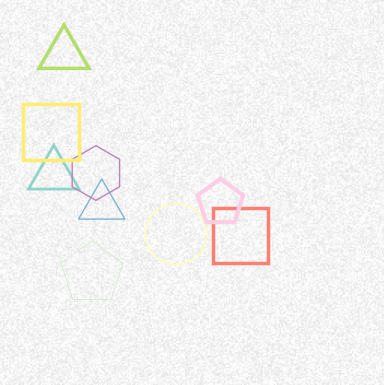[{"shape": "triangle", "thickness": 2, "radius": 0.38, "center": [0.14, 0.547]}, {"shape": "circle", "thickness": 1, "radius": 0.39, "center": [0.457, 0.392]}, {"shape": "square", "thickness": 2.5, "radius": 0.36, "center": [0.626, 0.388]}, {"shape": "triangle", "thickness": 1, "radius": 0.35, "center": [0.264, 0.466]}, {"shape": "triangle", "thickness": 2.5, "radius": 0.38, "center": [0.166, 0.86]}, {"shape": "pentagon", "thickness": 3, "radius": 0.31, "center": [0.573, 0.473]}, {"shape": "hexagon", "thickness": 1, "radius": 0.36, "center": [0.249, 0.551]}, {"shape": "pentagon", "thickness": 0.5, "radius": 0.42, "center": [0.239, 0.29]}, {"shape": "square", "thickness": 2.5, "radius": 0.36, "center": [0.133, 0.657]}]